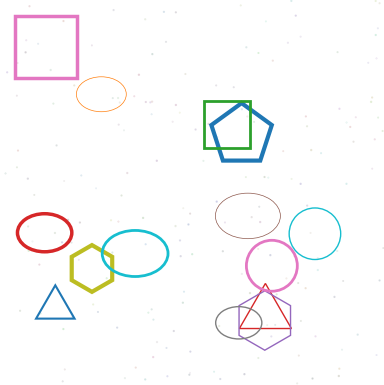[{"shape": "triangle", "thickness": 1.5, "radius": 0.29, "center": [0.144, 0.201]}, {"shape": "pentagon", "thickness": 3, "radius": 0.41, "center": [0.628, 0.65]}, {"shape": "oval", "thickness": 0.5, "radius": 0.32, "center": [0.263, 0.755]}, {"shape": "square", "thickness": 2, "radius": 0.3, "center": [0.59, 0.677]}, {"shape": "triangle", "thickness": 1, "radius": 0.39, "center": [0.689, 0.186]}, {"shape": "oval", "thickness": 2.5, "radius": 0.35, "center": [0.116, 0.395]}, {"shape": "hexagon", "thickness": 1, "radius": 0.39, "center": [0.688, 0.168]}, {"shape": "oval", "thickness": 0.5, "radius": 0.42, "center": [0.644, 0.439]}, {"shape": "square", "thickness": 2.5, "radius": 0.41, "center": [0.12, 0.878]}, {"shape": "circle", "thickness": 2, "radius": 0.33, "center": [0.706, 0.31]}, {"shape": "oval", "thickness": 1, "radius": 0.3, "center": [0.62, 0.162]}, {"shape": "hexagon", "thickness": 3, "radius": 0.3, "center": [0.239, 0.303]}, {"shape": "oval", "thickness": 2, "radius": 0.43, "center": [0.351, 0.342]}, {"shape": "circle", "thickness": 1, "radius": 0.33, "center": [0.818, 0.393]}]